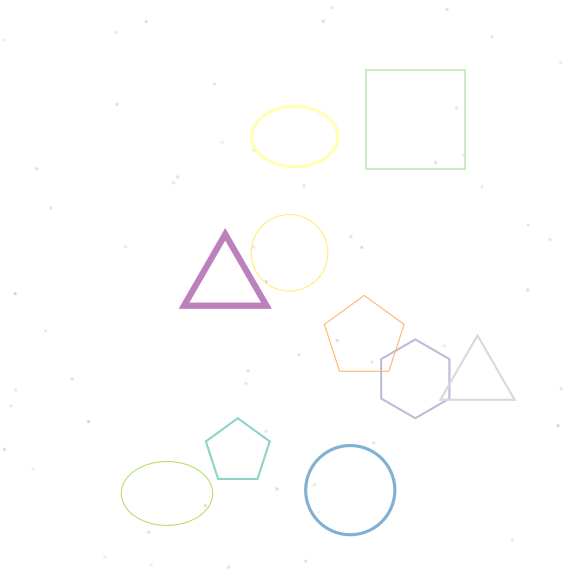[{"shape": "pentagon", "thickness": 1, "radius": 0.29, "center": [0.412, 0.217]}, {"shape": "oval", "thickness": 1.5, "radius": 0.37, "center": [0.511, 0.763]}, {"shape": "hexagon", "thickness": 1, "radius": 0.34, "center": [0.719, 0.343]}, {"shape": "circle", "thickness": 1.5, "radius": 0.39, "center": [0.607, 0.15]}, {"shape": "pentagon", "thickness": 0.5, "radius": 0.36, "center": [0.631, 0.415]}, {"shape": "oval", "thickness": 0.5, "radius": 0.4, "center": [0.289, 0.145]}, {"shape": "triangle", "thickness": 1, "radius": 0.37, "center": [0.827, 0.344]}, {"shape": "triangle", "thickness": 3, "radius": 0.41, "center": [0.39, 0.511]}, {"shape": "square", "thickness": 1, "radius": 0.43, "center": [0.72, 0.792]}, {"shape": "circle", "thickness": 0.5, "radius": 0.33, "center": [0.501, 0.561]}]